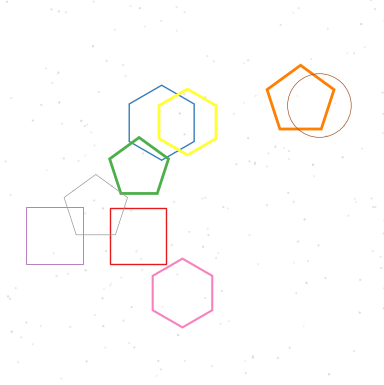[{"shape": "square", "thickness": 1, "radius": 0.36, "center": [0.359, 0.387]}, {"shape": "hexagon", "thickness": 1, "radius": 0.49, "center": [0.42, 0.681]}, {"shape": "pentagon", "thickness": 2, "radius": 0.4, "center": [0.361, 0.562]}, {"shape": "square", "thickness": 0.5, "radius": 0.37, "center": [0.141, 0.388]}, {"shape": "pentagon", "thickness": 2, "radius": 0.46, "center": [0.781, 0.739]}, {"shape": "hexagon", "thickness": 2, "radius": 0.43, "center": [0.487, 0.683]}, {"shape": "circle", "thickness": 0.5, "radius": 0.41, "center": [0.83, 0.726]}, {"shape": "hexagon", "thickness": 1.5, "radius": 0.45, "center": [0.474, 0.239]}, {"shape": "pentagon", "thickness": 0.5, "radius": 0.43, "center": [0.249, 0.46]}]